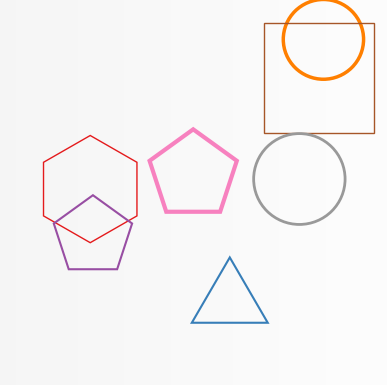[{"shape": "hexagon", "thickness": 1, "radius": 0.7, "center": [0.233, 0.509]}, {"shape": "triangle", "thickness": 1.5, "radius": 0.57, "center": [0.593, 0.218]}, {"shape": "pentagon", "thickness": 1.5, "radius": 0.53, "center": [0.24, 0.387]}, {"shape": "circle", "thickness": 2.5, "radius": 0.52, "center": [0.835, 0.898]}, {"shape": "square", "thickness": 1, "radius": 0.71, "center": [0.823, 0.797]}, {"shape": "pentagon", "thickness": 3, "radius": 0.59, "center": [0.499, 0.546]}, {"shape": "circle", "thickness": 2, "radius": 0.59, "center": [0.773, 0.535]}]